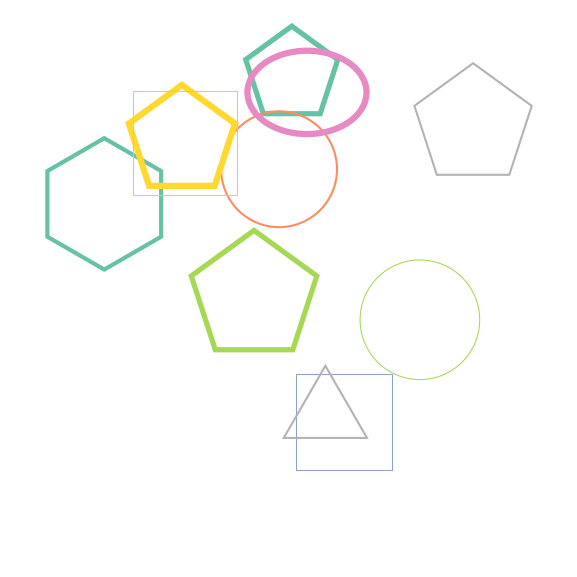[{"shape": "pentagon", "thickness": 2.5, "radius": 0.42, "center": [0.505, 0.87]}, {"shape": "hexagon", "thickness": 2, "radius": 0.57, "center": [0.181, 0.646]}, {"shape": "circle", "thickness": 1, "radius": 0.5, "center": [0.483, 0.706]}, {"shape": "square", "thickness": 0.5, "radius": 0.42, "center": [0.595, 0.269]}, {"shape": "oval", "thickness": 3, "radius": 0.52, "center": [0.532, 0.839]}, {"shape": "pentagon", "thickness": 2.5, "radius": 0.57, "center": [0.44, 0.486]}, {"shape": "circle", "thickness": 0.5, "radius": 0.52, "center": [0.727, 0.445]}, {"shape": "pentagon", "thickness": 3, "radius": 0.48, "center": [0.315, 0.755]}, {"shape": "square", "thickness": 0.5, "radius": 0.45, "center": [0.32, 0.752]}, {"shape": "triangle", "thickness": 1, "radius": 0.42, "center": [0.563, 0.282]}, {"shape": "pentagon", "thickness": 1, "radius": 0.53, "center": [0.819, 0.783]}]